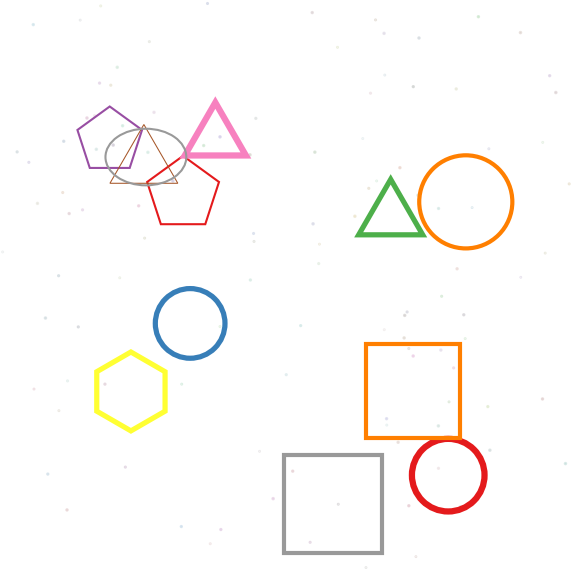[{"shape": "circle", "thickness": 3, "radius": 0.31, "center": [0.776, 0.176]}, {"shape": "pentagon", "thickness": 1, "radius": 0.33, "center": [0.317, 0.664]}, {"shape": "circle", "thickness": 2.5, "radius": 0.3, "center": [0.329, 0.439]}, {"shape": "triangle", "thickness": 2.5, "radius": 0.32, "center": [0.677, 0.625]}, {"shape": "pentagon", "thickness": 1, "radius": 0.29, "center": [0.19, 0.756]}, {"shape": "square", "thickness": 2, "radius": 0.41, "center": [0.715, 0.322]}, {"shape": "circle", "thickness": 2, "radius": 0.4, "center": [0.807, 0.65]}, {"shape": "hexagon", "thickness": 2.5, "radius": 0.34, "center": [0.227, 0.321]}, {"shape": "triangle", "thickness": 0.5, "radius": 0.34, "center": [0.249, 0.716]}, {"shape": "triangle", "thickness": 3, "radius": 0.31, "center": [0.373, 0.76]}, {"shape": "oval", "thickness": 1, "radius": 0.35, "center": [0.253, 0.727]}, {"shape": "square", "thickness": 2, "radius": 0.43, "center": [0.577, 0.127]}]